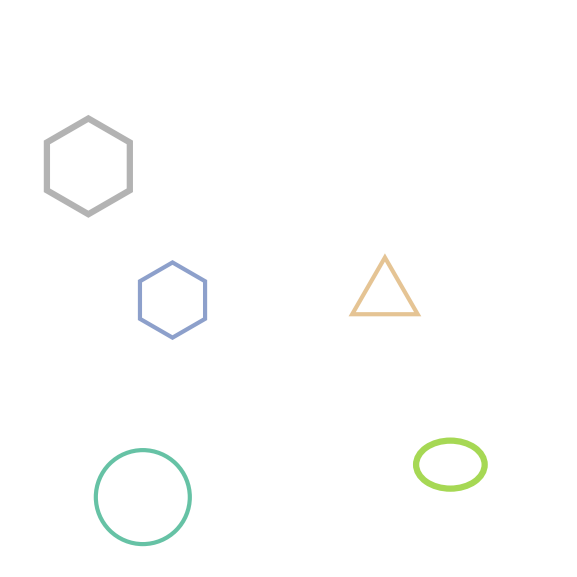[{"shape": "circle", "thickness": 2, "radius": 0.41, "center": [0.247, 0.138]}, {"shape": "hexagon", "thickness": 2, "radius": 0.33, "center": [0.299, 0.48]}, {"shape": "oval", "thickness": 3, "radius": 0.3, "center": [0.78, 0.195]}, {"shape": "triangle", "thickness": 2, "radius": 0.33, "center": [0.667, 0.488]}, {"shape": "hexagon", "thickness": 3, "radius": 0.41, "center": [0.153, 0.711]}]